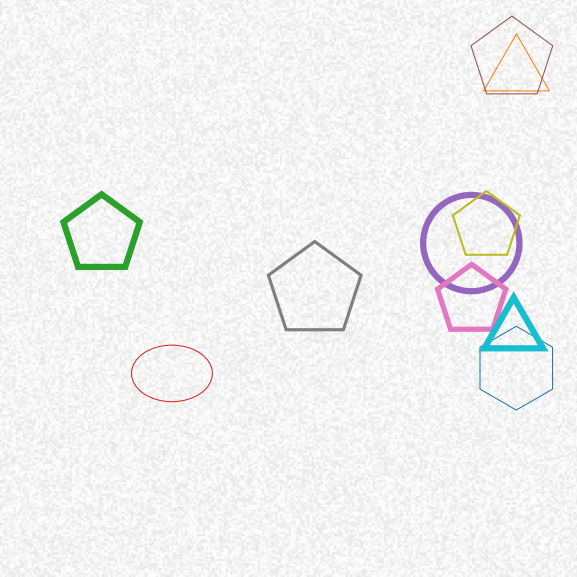[{"shape": "hexagon", "thickness": 0.5, "radius": 0.36, "center": [0.894, 0.362]}, {"shape": "triangle", "thickness": 0.5, "radius": 0.33, "center": [0.894, 0.875]}, {"shape": "pentagon", "thickness": 3, "radius": 0.35, "center": [0.176, 0.593]}, {"shape": "oval", "thickness": 0.5, "radius": 0.35, "center": [0.298, 0.353]}, {"shape": "circle", "thickness": 3, "radius": 0.42, "center": [0.816, 0.578]}, {"shape": "pentagon", "thickness": 0.5, "radius": 0.37, "center": [0.886, 0.897]}, {"shape": "pentagon", "thickness": 2.5, "radius": 0.31, "center": [0.817, 0.479]}, {"shape": "pentagon", "thickness": 1.5, "radius": 0.42, "center": [0.545, 0.496]}, {"shape": "pentagon", "thickness": 1, "radius": 0.31, "center": [0.842, 0.607]}, {"shape": "triangle", "thickness": 3, "radius": 0.29, "center": [0.89, 0.425]}]